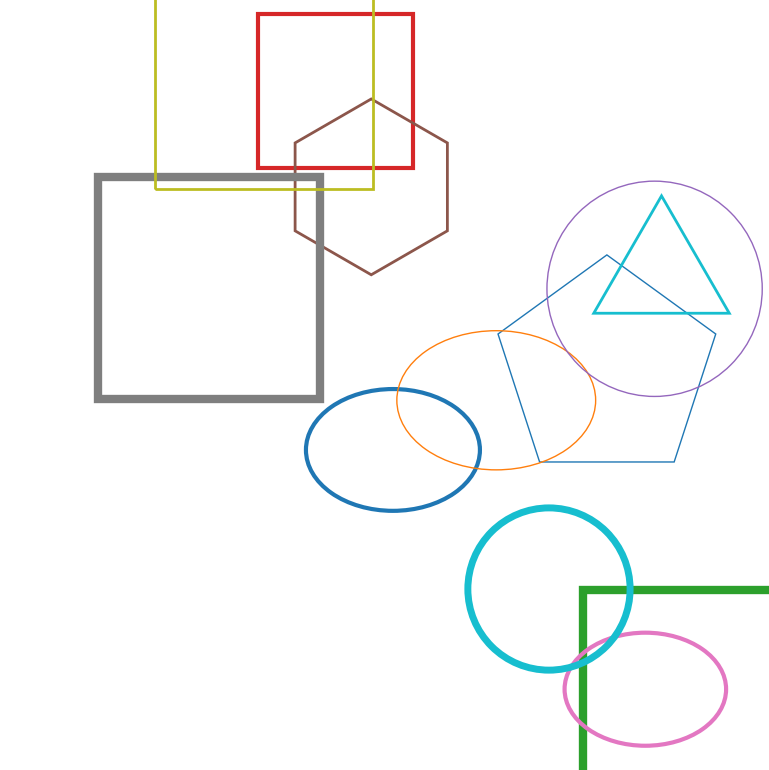[{"shape": "pentagon", "thickness": 0.5, "radius": 0.74, "center": [0.788, 0.52]}, {"shape": "oval", "thickness": 1.5, "radius": 0.56, "center": [0.51, 0.416]}, {"shape": "oval", "thickness": 0.5, "radius": 0.65, "center": [0.644, 0.48]}, {"shape": "square", "thickness": 3, "radius": 0.64, "center": [0.884, 0.107]}, {"shape": "square", "thickness": 1.5, "radius": 0.5, "center": [0.436, 0.881]}, {"shape": "circle", "thickness": 0.5, "radius": 0.7, "center": [0.85, 0.625]}, {"shape": "hexagon", "thickness": 1, "radius": 0.57, "center": [0.482, 0.757]}, {"shape": "oval", "thickness": 1.5, "radius": 0.52, "center": [0.838, 0.105]}, {"shape": "square", "thickness": 3, "radius": 0.72, "center": [0.271, 0.626]}, {"shape": "square", "thickness": 1, "radius": 0.71, "center": [0.343, 0.896]}, {"shape": "triangle", "thickness": 1, "radius": 0.51, "center": [0.859, 0.644]}, {"shape": "circle", "thickness": 2.5, "radius": 0.53, "center": [0.713, 0.235]}]